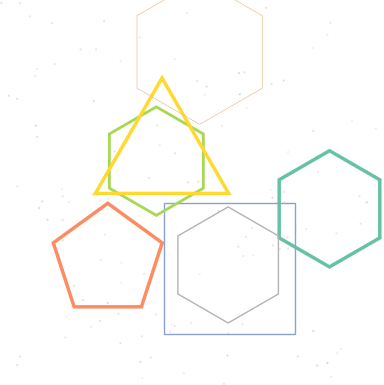[{"shape": "hexagon", "thickness": 2.5, "radius": 0.75, "center": [0.856, 0.458]}, {"shape": "pentagon", "thickness": 2.5, "radius": 0.74, "center": [0.28, 0.323]}, {"shape": "square", "thickness": 1, "radius": 0.85, "center": [0.596, 0.302]}, {"shape": "hexagon", "thickness": 2, "radius": 0.7, "center": [0.406, 0.582]}, {"shape": "triangle", "thickness": 2.5, "radius": 1.0, "center": [0.421, 0.597]}, {"shape": "hexagon", "thickness": 0.5, "radius": 0.94, "center": [0.519, 0.865]}, {"shape": "hexagon", "thickness": 1, "radius": 0.75, "center": [0.593, 0.312]}]